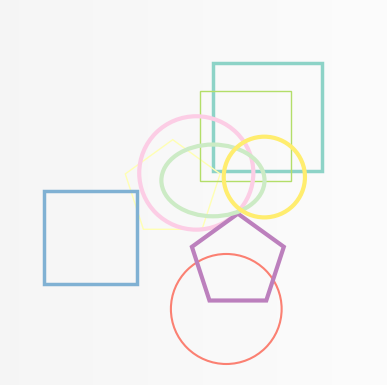[{"shape": "square", "thickness": 2.5, "radius": 0.7, "center": [0.69, 0.695]}, {"shape": "pentagon", "thickness": 1, "radius": 0.64, "center": [0.446, 0.509]}, {"shape": "circle", "thickness": 1.5, "radius": 0.71, "center": [0.584, 0.197]}, {"shape": "square", "thickness": 2.5, "radius": 0.6, "center": [0.233, 0.383]}, {"shape": "square", "thickness": 1, "radius": 0.58, "center": [0.634, 0.647]}, {"shape": "circle", "thickness": 3, "radius": 0.74, "center": [0.507, 0.551]}, {"shape": "pentagon", "thickness": 3, "radius": 0.62, "center": [0.614, 0.32]}, {"shape": "oval", "thickness": 3, "radius": 0.67, "center": [0.55, 0.531]}, {"shape": "circle", "thickness": 3, "radius": 0.52, "center": [0.682, 0.54]}]